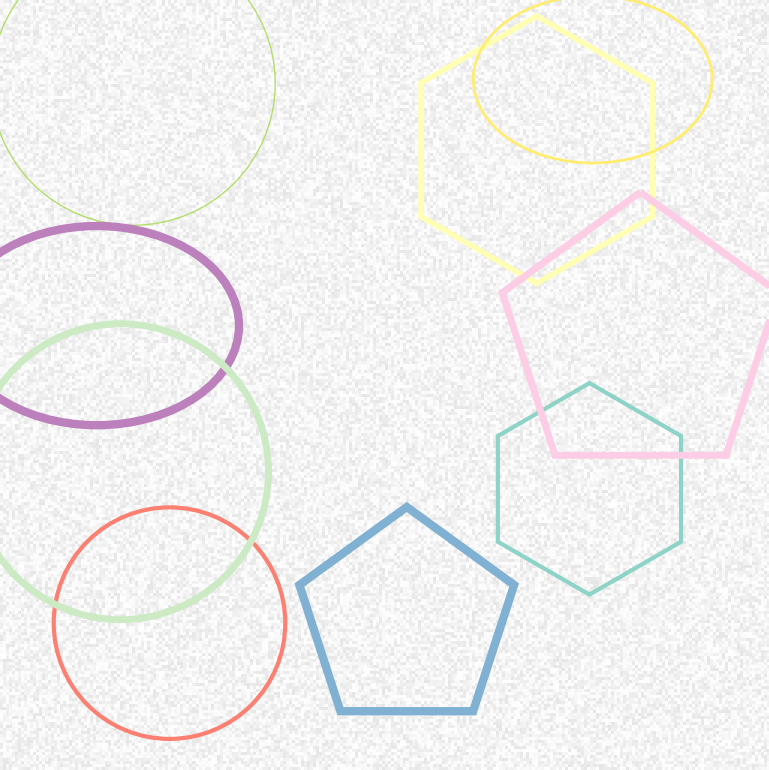[{"shape": "hexagon", "thickness": 1.5, "radius": 0.69, "center": [0.766, 0.365]}, {"shape": "hexagon", "thickness": 2, "radius": 0.87, "center": [0.697, 0.806]}, {"shape": "circle", "thickness": 1.5, "radius": 0.75, "center": [0.22, 0.191]}, {"shape": "pentagon", "thickness": 3, "radius": 0.73, "center": [0.528, 0.195]}, {"shape": "circle", "thickness": 0.5, "radius": 0.92, "center": [0.173, 0.892]}, {"shape": "pentagon", "thickness": 2.5, "radius": 0.94, "center": [0.832, 0.561]}, {"shape": "oval", "thickness": 3, "radius": 0.92, "center": [0.126, 0.577]}, {"shape": "circle", "thickness": 2.5, "radius": 0.96, "center": [0.157, 0.387]}, {"shape": "oval", "thickness": 1, "radius": 0.78, "center": [0.77, 0.897]}]